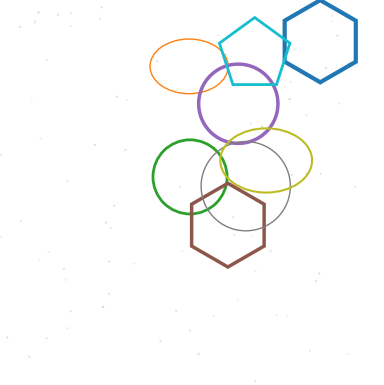[{"shape": "hexagon", "thickness": 3, "radius": 0.53, "center": [0.832, 0.893]}, {"shape": "oval", "thickness": 1, "radius": 0.51, "center": [0.491, 0.828]}, {"shape": "circle", "thickness": 2, "radius": 0.48, "center": [0.494, 0.541]}, {"shape": "circle", "thickness": 2.5, "radius": 0.51, "center": [0.619, 0.731]}, {"shape": "hexagon", "thickness": 2.5, "radius": 0.54, "center": [0.592, 0.415]}, {"shape": "circle", "thickness": 1, "radius": 0.58, "center": [0.638, 0.516]}, {"shape": "oval", "thickness": 1.5, "radius": 0.6, "center": [0.691, 0.583]}, {"shape": "pentagon", "thickness": 2, "radius": 0.48, "center": [0.662, 0.858]}]